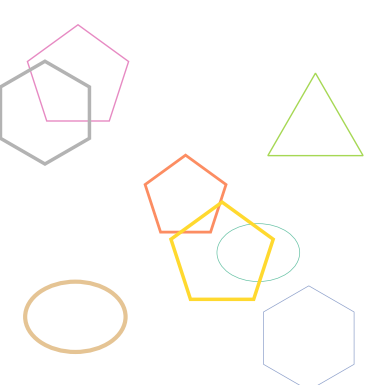[{"shape": "oval", "thickness": 0.5, "radius": 0.54, "center": [0.671, 0.344]}, {"shape": "pentagon", "thickness": 2, "radius": 0.55, "center": [0.482, 0.486]}, {"shape": "hexagon", "thickness": 0.5, "radius": 0.68, "center": [0.802, 0.122]}, {"shape": "pentagon", "thickness": 1, "radius": 0.69, "center": [0.203, 0.797]}, {"shape": "triangle", "thickness": 1, "radius": 0.71, "center": [0.819, 0.667]}, {"shape": "pentagon", "thickness": 2.5, "radius": 0.7, "center": [0.577, 0.335]}, {"shape": "oval", "thickness": 3, "radius": 0.65, "center": [0.196, 0.177]}, {"shape": "hexagon", "thickness": 2.5, "radius": 0.67, "center": [0.117, 0.707]}]